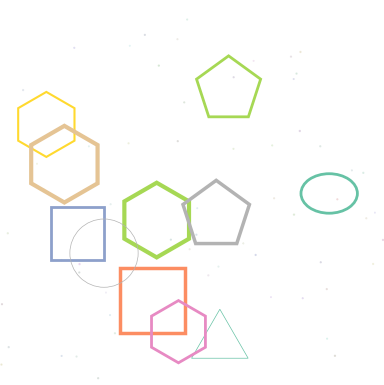[{"shape": "oval", "thickness": 2, "radius": 0.37, "center": [0.855, 0.498]}, {"shape": "triangle", "thickness": 0.5, "radius": 0.42, "center": [0.571, 0.112]}, {"shape": "square", "thickness": 2.5, "radius": 0.42, "center": [0.396, 0.219]}, {"shape": "square", "thickness": 2, "radius": 0.34, "center": [0.201, 0.393]}, {"shape": "hexagon", "thickness": 2, "radius": 0.4, "center": [0.464, 0.138]}, {"shape": "pentagon", "thickness": 2, "radius": 0.44, "center": [0.594, 0.767]}, {"shape": "hexagon", "thickness": 3, "radius": 0.48, "center": [0.407, 0.428]}, {"shape": "hexagon", "thickness": 1.5, "radius": 0.42, "center": [0.12, 0.677]}, {"shape": "hexagon", "thickness": 3, "radius": 0.5, "center": [0.167, 0.574]}, {"shape": "pentagon", "thickness": 2.5, "radius": 0.45, "center": [0.562, 0.441]}, {"shape": "circle", "thickness": 0.5, "radius": 0.44, "center": [0.27, 0.342]}]